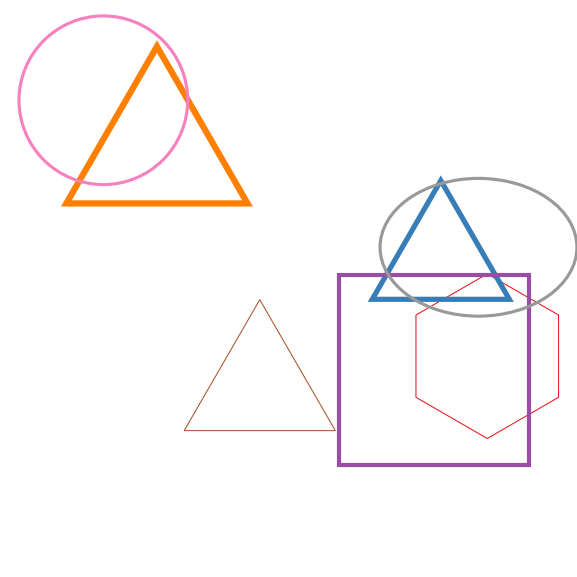[{"shape": "hexagon", "thickness": 0.5, "radius": 0.71, "center": [0.844, 0.382]}, {"shape": "triangle", "thickness": 2.5, "radius": 0.69, "center": [0.763, 0.549]}, {"shape": "square", "thickness": 2, "radius": 0.82, "center": [0.751, 0.359]}, {"shape": "triangle", "thickness": 3, "radius": 0.91, "center": [0.272, 0.737]}, {"shape": "triangle", "thickness": 0.5, "radius": 0.76, "center": [0.45, 0.329]}, {"shape": "circle", "thickness": 1.5, "radius": 0.73, "center": [0.179, 0.826]}, {"shape": "oval", "thickness": 1.5, "radius": 0.85, "center": [0.829, 0.571]}]